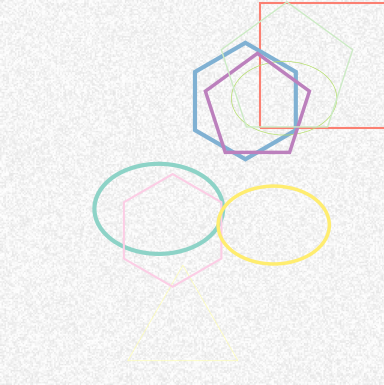[{"shape": "oval", "thickness": 3, "radius": 0.84, "center": [0.412, 0.458]}, {"shape": "triangle", "thickness": 0.5, "radius": 0.83, "center": [0.475, 0.146]}, {"shape": "square", "thickness": 1.5, "radius": 0.81, "center": [0.839, 0.83]}, {"shape": "hexagon", "thickness": 3, "radius": 0.76, "center": [0.637, 0.738]}, {"shape": "oval", "thickness": 0.5, "radius": 0.68, "center": [0.738, 0.745]}, {"shape": "hexagon", "thickness": 1.5, "radius": 0.73, "center": [0.448, 0.402]}, {"shape": "pentagon", "thickness": 2.5, "radius": 0.71, "center": [0.669, 0.719]}, {"shape": "pentagon", "thickness": 1, "radius": 0.9, "center": [0.745, 0.815]}, {"shape": "oval", "thickness": 2.5, "radius": 0.72, "center": [0.711, 0.415]}]